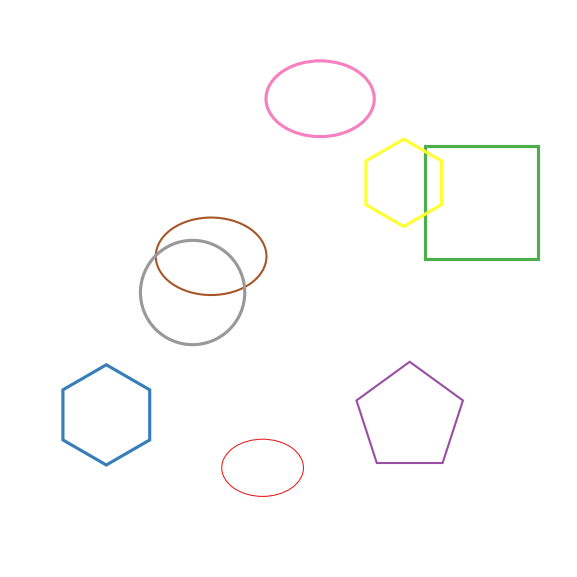[{"shape": "oval", "thickness": 0.5, "radius": 0.35, "center": [0.455, 0.189]}, {"shape": "hexagon", "thickness": 1.5, "radius": 0.43, "center": [0.184, 0.281]}, {"shape": "square", "thickness": 1.5, "radius": 0.49, "center": [0.834, 0.648]}, {"shape": "pentagon", "thickness": 1, "radius": 0.48, "center": [0.709, 0.276]}, {"shape": "hexagon", "thickness": 1.5, "radius": 0.38, "center": [0.699, 0.683]}, {"shape": "oval", "thickness": 1, "radius": 0.48, "center": [0.366, 0.555]}, {"shape": "oval", "thickness": 1.5, "radius": 0.47, "center": [0.554, 0.828]}, {"shape": "circle", "thickness": 1.5, "radius": 0.45, "center": [0.334, 0.493]}]